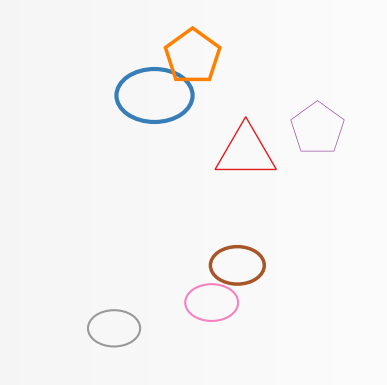[{"shape": "triangle", "thickness": 1, "radius": 0.46, "center": [0.634, 0.605]}, {"shape": "oval", "thickness": 3, "radius": 0.49, "center": [0.399, 0.752]}, {"shape": "pentagon", "thickness": 0.5, "radius": 0.36, "center": [0.819, 0.666]}, {"shape": "pentagon", "thickness": 2.5, "radius": 0.37, "center": [0.497, 0.854]}, {"shape": "oval", "thickness": 2.5, "radius": 0.35, "center": [0.613, 0.311]}, {"shape": "oval", "thickness": 1.5, "radius": 0.34, "center": [0.546, 0.214]}, {"shape": "oval", "thickness": 1.5, "radius": 0.34, "center": [0.294, 0.147]}]